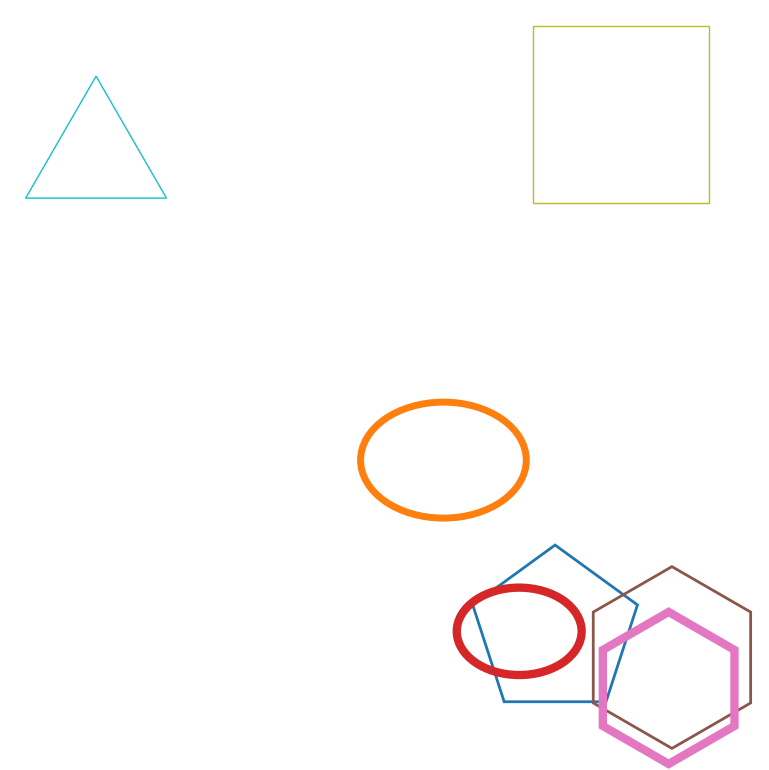[{"shape": "pentagon", "thickness": 1, "radius": 0.56, "center": [0.721, 0.18]}, {"shape": "oval", "thickness": 2.5, "radius": 0.54, "center": [0.576, 0.402]}, {"shape": "oval", "thickness": 3, "radius": 0.41, "center": [0.674, 0.18]}, {"shape": "hexagon", "thickness": 1, "radius": 0.59, "center": [0.873, 0.146]}, {"shape": "hexagon", "thickness": 3, "radius": 0.49, "center": [0.868, 0.107]}, {"shape": "square", "thickness": 0.5, "radius": 0.57, "center": [0.807, 0.851]}, {"shape": "triangle", "thickness": 0.5, "radius": 0.53, "center": [0.125, 0.795]}]